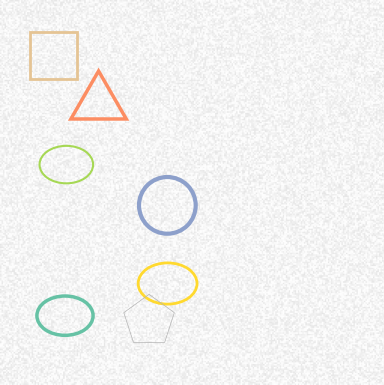[{"shape": "oval", "thickness": 2.5, "radius": 0.36, "center": [0.169, 0.18]}, {"shape": "triangle", "thickness": 2.5, "radius": 0.42, "center": [0.256, 0.732]}, {"shape": "circle", "thickness": 3, "radius": 0.37, "center": [0.435, 0.467]}, {"shape": "oval", "thickness": 1.5, "radius": 0.35, "center": [0.172, 0.572]}, {"shape": "oval", "thickness": 2, "radius": 0.38, "center": [0.435, 0.264]}, {"shape": "square", "thickness": 2, "radius": 0.3, "center": [0.138, 0.856]}, {"shape": "pentagon", "thickness": 0.5, "radius": 0.34, "center": [0.387, 0.167]}]